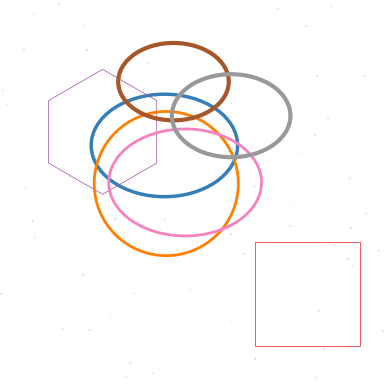[{"shape": "square", "thickness": 0.5, "radius": 0.68, "center": [0.799, 0.235]}, {"shape": "oval", "thickness": 2.5, "radius": 0.95, "center": [0.427, 0.622]}, {"shape": "hexagon", "thickness": 0.5, "radius": 0.81, "center": [0.267, 0.658]}, {"shape": "circle", "thickness": 2, "radius": 0.94, "center": [0.432, 0.523]}, {"shape": "oval", "thickness": 3, "radius": 0.72, "center": [0.451, 0.788]}, {"shape": "oval", "thickness": 2, "radius": 0.99, "center": [0.481, 0.526]}, {"shape": "oval", "thickness": 3, "radius": 0.77, "center": [0.6, 0.699]}]